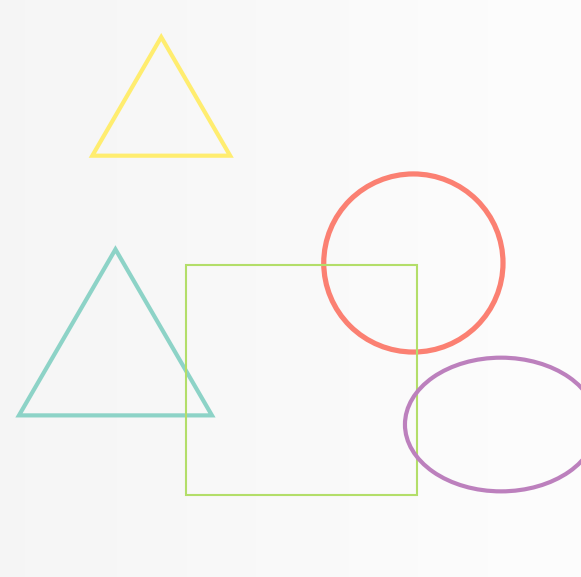[{"shape": "triangle", "thickness": 2, "radius": 0.96, "center": [0.199, 0.376]}, {"shape": "circle", "thickness": 2.5, "radius": 0.77, "center": [0.711, 0.544]}, {"shape": "square", "thickness": 1, "radius": 0.99, "center": [0.519, 0.341]}, {"shape": "oval", "thickness": 2, "radius": 0.83, "center": [0.862, 0.264]}, {"shape": "triangle", "thickness": 2, "radius": 0.68, "center": [0.277, 0.798]}]